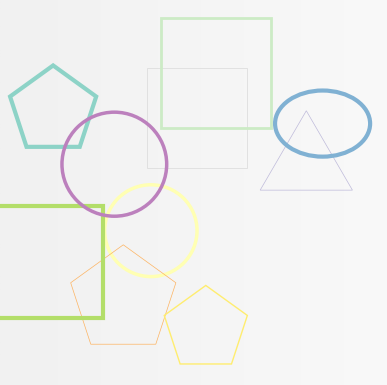[{"shape": "pentagon", "thickness": 3, "radius": 0.58, "center": [0.137, 0.713]}, {"shape": "circle", "thickness": 2.5, "radius": 0.6, "center": [0.389, 0.401]}, {"shape": "triangle", "thickness": 0.5, "radius": 0.69, "center": [0.79, 0.575]}, {"shape": "oval", "thickness": 3, "radius": 0.61, "center": [0.832, 0.679]}, {"shape": "pentagon", "thickness": 0.5, "radius": 0.71, "center": [0.318, 0.221]}, {"shape": "square", "thickness": 3, "radius": 0.72, "center": [0.122, 0.32]}, {"shape": "square", "thickness": 0.5, "radius": 0.65, "center": [0.508, 0.693]}, {"shape": "circle", "thickness": 2.5, "radius": 0.68, "center": [0.295, 0.574]}, {"shape": "square", "thickness": 2, "radius": 0.71, "center": [0.557, 0.811]}, {"shape": "pentagon", "thickness": 1, "radius": 0.56, "center": [0.531, 0.146]}]